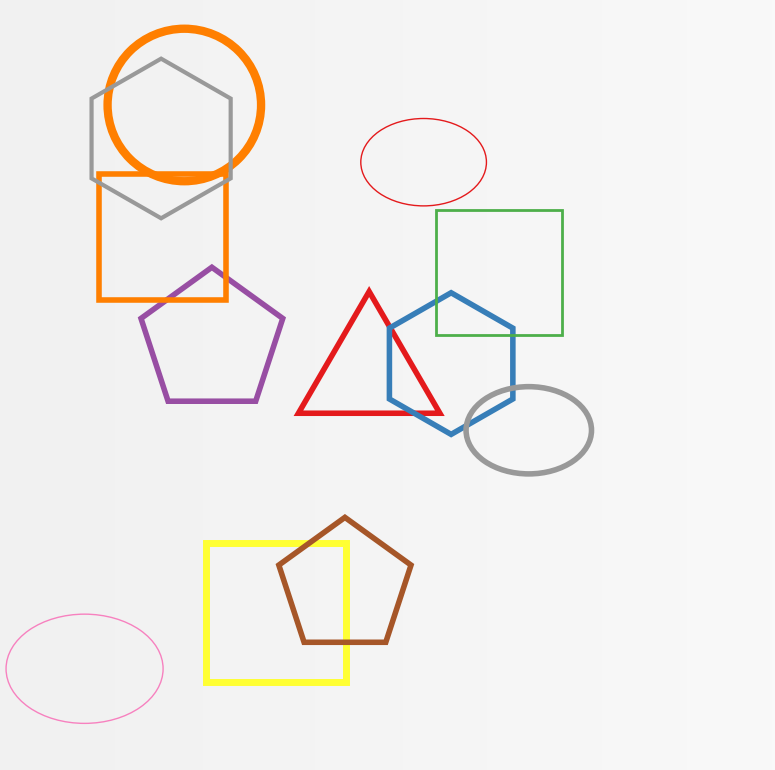[{"shape": "triangle", "thickness": 2, "radius": 0.53, "center": [0.476, 0.516]}, {"shape": "oval", "thickness": 0.5, "radius": 0.41, "center": [0.547, 0.789]}, {"shape": "hexagon", "thickness": 2, "radius": 0.46, "center": [0.582, 0.528]}, {"shape": "square", "thickness": 1, "radius": 0.41, "center": [0.644, 0.646]}, {"shape": "pentagon", "thickness": 2, "radius": 0.48, "center": [0.273, 0.557]}, {"shape": "circle", "thickness": 3, "radius": 0.5, "center": [0.238, 0.864]}, {"shape": "square", "thickness": 2, "radius": 0.41, "center": [0.209, 0.692]}, {"shape": "square", "thickness": 2.5, "radius": 0.45, "center": [0.356, 0.205]}, {"shape": "pentagon", "thickness": 2, "radius": 0.45, "center": [0.445, 0.238]}, {"shape": "oval", "thickness": 0.5, "radius": 0.51, "center": [0.109, 0.131]}, {"shape": "hexagon", "thickness": 1.5, "radius": 0.52, "center": [0.208, 0.82]}, {"shape": "oval", "thickness": 2, "radius": 0.4, "center": [0.682, 0.441]}]